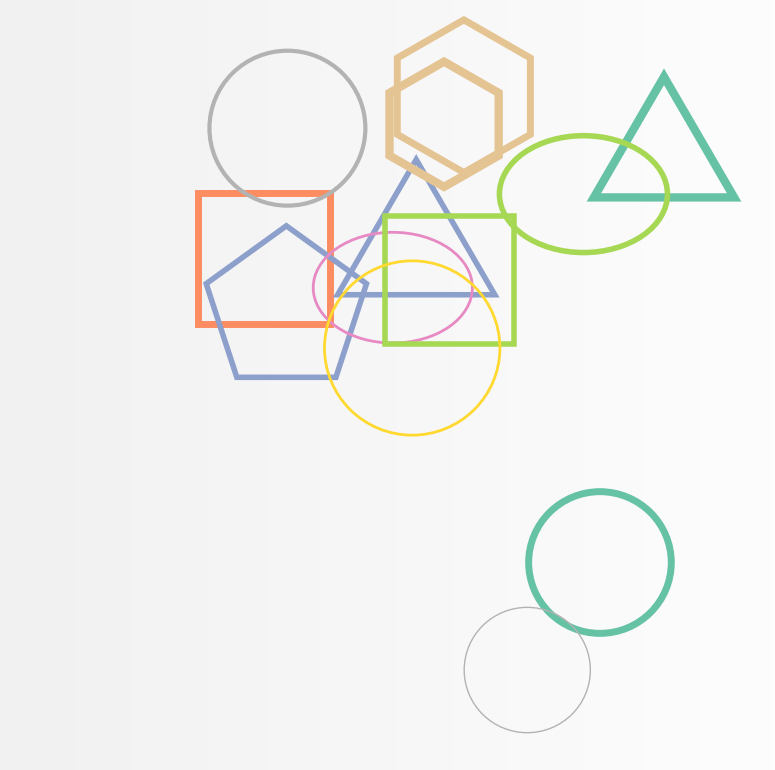[{"shape": "circle", "thickness": 2.5, "radius": 0.46, "center": [0.774, 0.269]}, {"shape": "triangle", "thickness": 3, "radius": 0.52, "center": [0.857, 0.796]}, {"shape": "square", "thickness": 2.5, "radius": 0.43, "center": [0.34, 0.664]}, {"shape": "pentagon", "thickness": 2, "radius": 0.54, "center": [0.369, 0.598]}, {"shape": "triangle", "thickness": 2, "radius": 0.59, "center": [0.537, 0.676]}, {"shape": "oval", "thickness": 1, "radius": 0.51, "center": [0.507, 0.626]}, {"shape": "oval", "thickness": 2, "radius": 0.54, "center": [0.753, 0.748]}, {"shape": "square", "thickness": 2, "radius": 0.42, "center": [0.58, 0.636]}, {"shape": "circle", "thickness": 1, "radius": 0.57, "center": [0.532, 0.548]}, {"shape": "hexagon", "thickness": 2.5, "radius": 0.5, "center": [0.599, 0.875]}, {"shape": "hexagon", "thickness": 3, "radius": 0.41, "center": [0.573, 0.839]}, {"shape": "circle", "thickness": 1.5, "radius": 0.5, "center": [0.371, 0.834]}, {"shape": "circle", "thickness": 0.5, "radius": 0.41, "center": [0.68, 0.13]}]